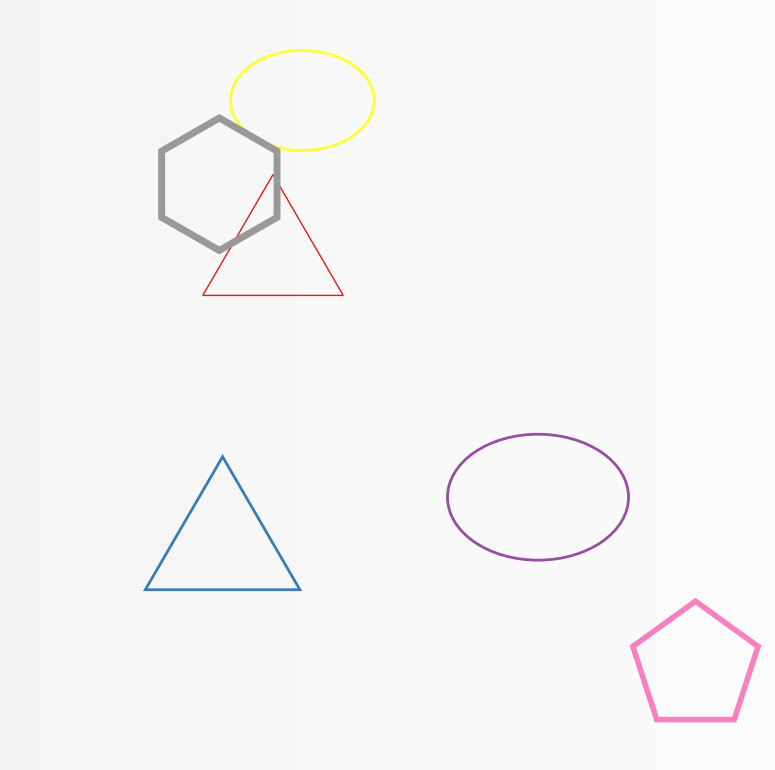[{"shape": "triangle", "thickness": 0.5, "radius": 0.52, "center": [0.352, 0.669]}, {"shape": "triangle", "thickness": 1, "radius": 0.58, "center": [0.287, 0.292]}, {"shape": "oval", "thickness": 1, "radius": 0.58, "center": [0.694, 0.354]}, {"shape": "oval", "thickness": 1, "radius": 0.46, "center": [0.39, 0.87]}, {"shape": "pentagon", "thickness": 2, "radius": 0.42, "center": [0.897, 0.134]}, {"shape": "hexagon", "thickness": 2.5, "radius": 0.43, "center": [0.283, 0.761]}]